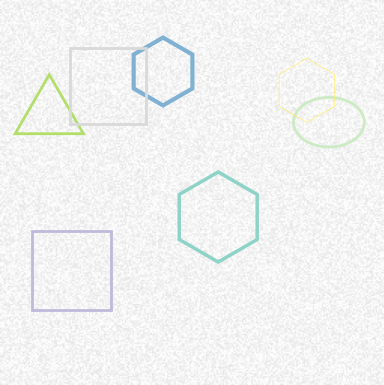[{"shape": "hexagon", "thickness": 2.5, "radius": 0.58, "center": [0.567, 0.436]}, {"shape": "square", "thickness": 2, "radius": 0.51, "center": [0.185, 0.298]}, {"shape": "hexagon", "thickness": 3, "radius": 0.44, "center": [0.423, 0.814]}, {"shape": "triangle", "thickness": 2, "radius": 0.51, "center": [0.128, 0.704]}, {"shape": "square", "thickness": 2, "radius": 0.49, "center": [0.281, 0.776]}, {"shape": "oval", "thickness": 2, "radius": 0.46, "center": [0.854, 0.683]}, {"shape": "hexagon", "thickness": 0.5, "radius": 0.42, "center": [0.797, 0.765]}]